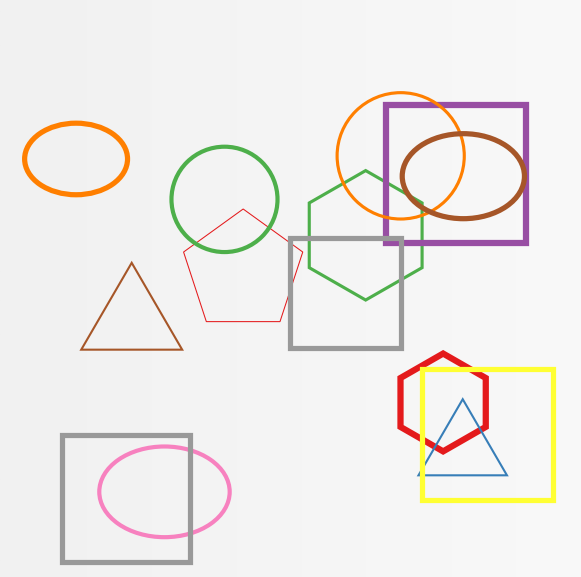[{"shape": "hexagon", "thickness": 3, "radius": 0.42, "center": [0.762, 0.302]}, {"shape": "pentagon", "thickness": 0.5, "radius": 0.54, "center": [0.418, 0.529]}, {"shape": "triangle", "thickness": 1, "radius": 0.44, "center": [0.796, 0.22]}, {"shape": "hexagon", "thickness": 1.5, "radius": 0.56, "center": [0.629, 0.592]}, {"shape": "circle", "thickness": 2, "radius": 0.46, "center": [0.386, 0.654]}, {"shape": "square", "thickness": 3, "radius": 0.6, "center": [0.785, 0.697]}, {"shape": "oval", "thickness": 2.5, "radius": 0.44, "center": [0.131, 0.724]}, {"shape": "circle", "thickness": 1.5, "radius": 0.55, "center": [0.689, 0.729]}, {"shape": "square", "thickness": 2.5, "radius": 0.57, "center": [0.839, 0.246]}, {"shape": "oval", "thickness": 2.5, "radius": 0.53, "center": [0.797, 0.694]}, {"shape": "triangle", "thickness": 1, "radius": 0.5, "center": [0.227, 0.444]}, {"shape": "oval", "thickness": 2, "radius": 0.56, "center": [0.283, 0.147]}, {"shape": "square", "thickness": 2.5, "radius": 0.55, "center": [0.216, 0.136]}, {"shape": "square", "thickness": 2.5, "radius": 0.48, "center": [0.595, 0.491]}]